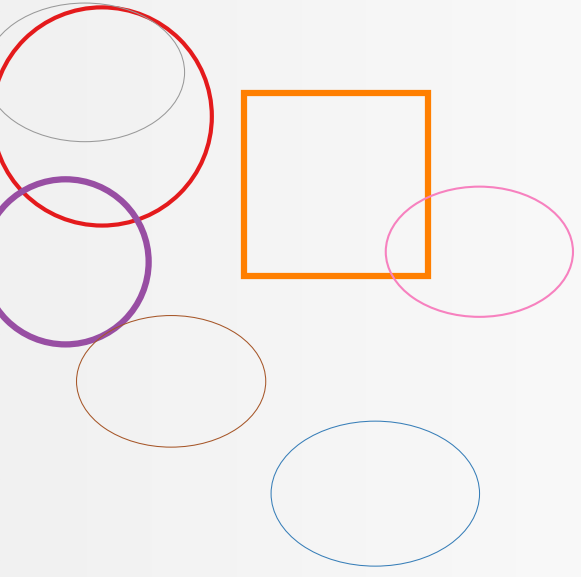[{"shape": "circle", "thickness": 2, "radius": 0.94, "center": [0.176, 0.797]}, {"shape": "oval", "thickness": 0.5, "radius": 0.9, "center": [0.646, 0.144]}, {"shape": "circle", "thickness": 3, "radius": 0.71, "center": [0.113, 0.546]}, {"shape": "square", "thickness": 3, "radius": 0.79, "center": [0.578, 0.679]}, {"shape": "oval", "thickness": 0.5, "radius": 0.81, "center": [0.294, 0.339]}, {"shape": "oval", "thickness": 1, "radius": 0.81, "center": [0.825, 0.563]}, {"shape": "oval", "thickness": 0.5, "radius": 0.86, "center": [0.146, 0.874]}]